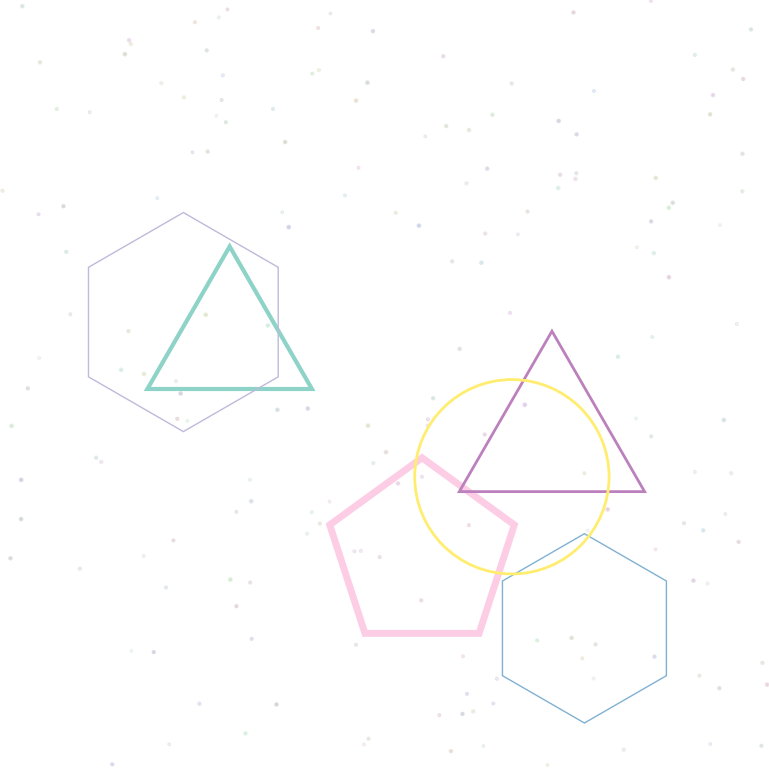[{"shape": "triangle", "thickness": 1.5, "radius": 0.62, "center": [0.298, 0.557]}, {"shape": "hexagon", "thickness": 0.5, "radius": 0.71, "center": [0.238, 0.582]}, {"shape": "hexagon", "thickness": 0.5, "radius": 0.61, "center": [0.759, 0.184]}, {"shape": "pentagon", "thickness": 2.5, "radius": 0.63, "center": [0.548, 0.279]}, {"shape": "triangle", "thickness": 1, "radius": 0.69, "center": [0.717, 0.431]}, {"shape": "circle", "thickness": 1, "radius": 0.63, "center": [0.665, 0.381]}]